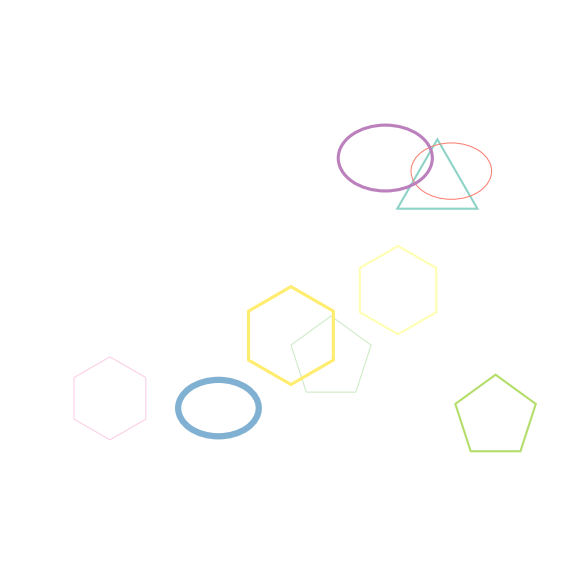[{"shape": "triangle", "thickness": 1, "radius": 0.4, "center": [0.757, 0.678]}, {"shape": "hexagon", "thickness": 1, "radius": 0.38, "center": [0.689, 0.497]}, {"shape": "oval", "thickness": 0.5, "radius": 0.35, "center": [0.781, 0.703]}, {"shape": "oval", "thickness": 3, "radius": 0.35, "center": [0.378, 0.292]}, {"shape": "pentagon", "thickness": 1, "radius": 0.37, "center": [0.858, 0.277]}, {"shape": "hexagon", "thickness": 0.5, "radius": 0.36, "center": [0.19, 0.309]}, {"shape": "oval", "thickness": 1.5, "radius": 0.41, "center": [0.667, 0.725]}, {"shape": "pentagon", "thickness": 0.5, "radius": 0.36, "center": [0.573, 0.379]}, {"shape": "hexagon", "thickness": 1.5, "radius": 0.42, "center": [0.504, 0.418]}]